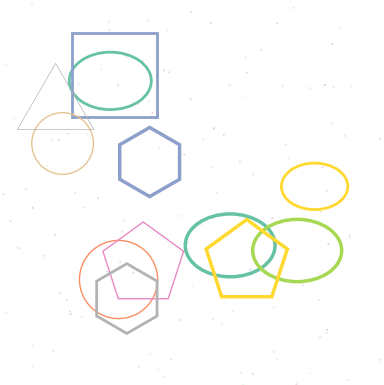[{"shape": "oval", "thickness": 2, "radius": 0.53, "center": [0.286, 0.79]}, {"shape": "oval", "thickness": 2.5, "radius": 0.58, "center": [0.598, 0.363]}, {"shape": "circle", "thickness": 1, "radius": 0.51, "center": [0.308, 0.274]}, {"shape": "square", "thickness": 2, "radius": 0.55, "center": [0.298, 0.805]}, {"shape": "hexagon", "thickness": 2.5, "radius": 0.45, "center": [0.389, 0.579]}, {"shape": "pentagon", "thickness": 1, "radius": 0.55, "center": [0.372, 0.313]}, {"shape": "oval", "thickness": 2.5, "radius": 0.58, "center": [0.772, 0.349]}, {"shape": "pentagon", "thickness": 2.5, "radius": 0.55, "center": [0.641, 0.319]}, {"shape": "oval", "thickness": 2, "radius": 0.43, "center": [0.817, 0.516]}, {"shape": "circle", "thickness": 1, "radius": 0.4, "center": [0.163, 0.627]}, {"shape": "hexagon", "thickness": 2, "radius": 0.45, "center": [0.329, 0.225]}, {"shape": "triangle", "thickness": 0.5, "radius": 0.57, "center": [0.144, 0.721]}]